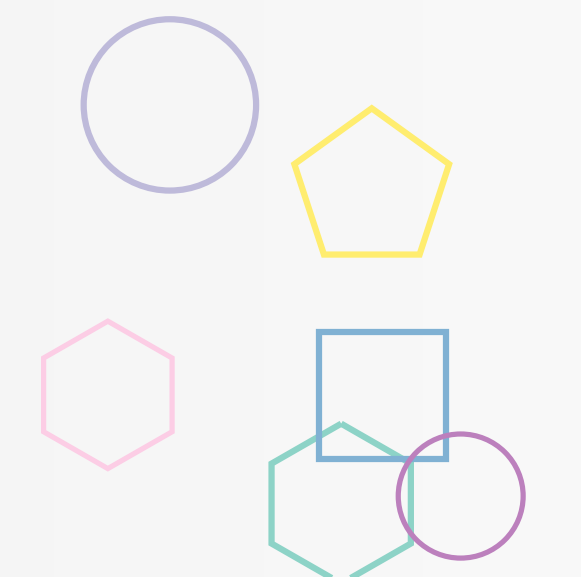[{"shape": "hexagon", "thickness": 3, "radius": 0.69, "center": [0.587, 0.127]}, {"shape": "circle", "thickness": 3, "radius": 0.74, "center": [0.292, 0.817]}, {"shape": "square", "thickness": 3, "radius": 0.55, "center": [0.658, 0.314]}, {"shape": "hexagon", "thickness": 2.5, "radius": 0.64, "center": [0.186, 0.315]}, {"shape": "circle", "thickness": 2.5, "radius": 0.54, "center": [0.793, 0.14]}, {"shape": "pentagon", "thickness": 3, "radius": 0.7, "center": [0.64, 0.672]}]